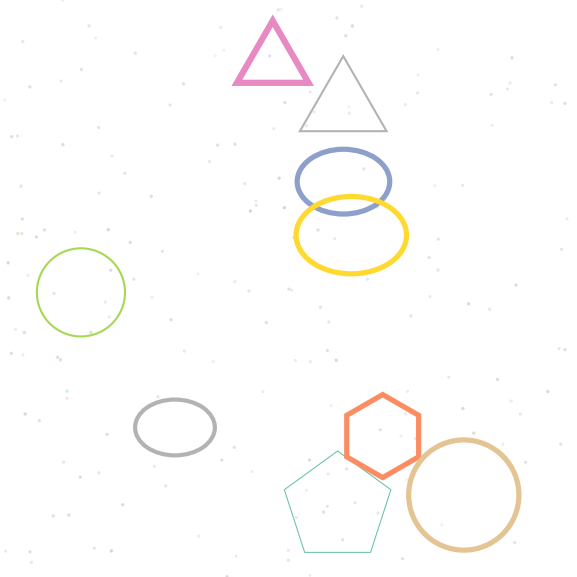[{"shape": "pentagon", "thickness": 0.5, "radius": 0.49, "center": [0.585, 0.121]}, {"shape": "hexagon", "thickness": 2.5, "radius": 0.36, "center": [0.663, 0.244]}, {"shape": "oval", "thickness": 2.5, "radius": 0.4, "center": [0.595, 0.685]}, {"shape": "triangle", "thickness": 3, "radius": 0.36, "center": [0.472, 0.892]}, {"shape": "circle", "thickness": 1, "radius": 0.38, "center": [0.14, 0.493]}, {"shape": "oval", "thickness": 2.5, "radius": 0.48, "center": [0.608, 0.592]}, {"shape": "circle", "thickness": 2.5, "radius": 0.48, "center": [0.803, 0.142]}, {"shape": "triangle", "thickness": 1, "radius": 0.43, "center": [0.594, 0.815]}, {"shape": "oval", "thickness": 2, "radius": 0.35, "center": [0.303, 0.259]}]